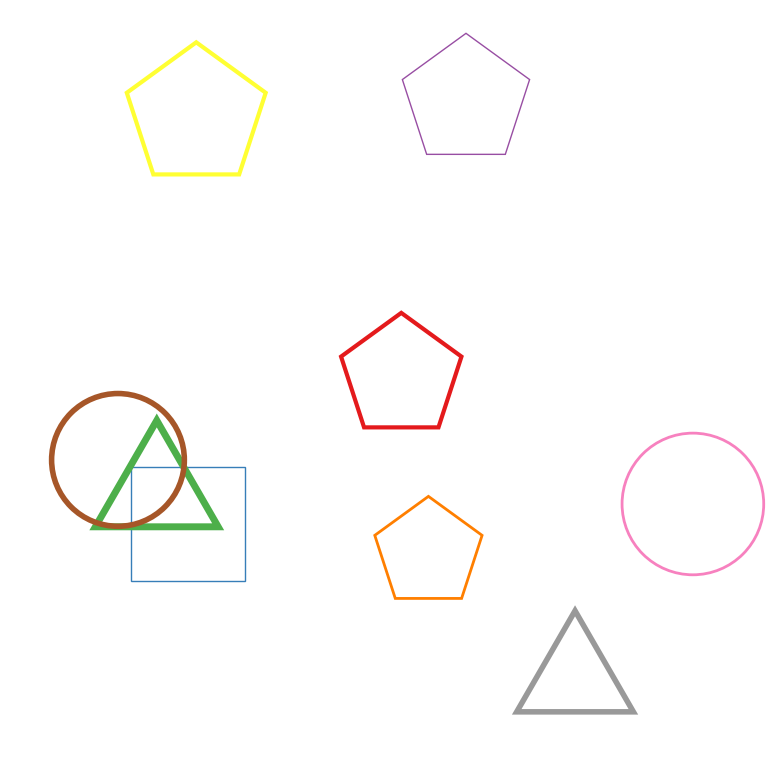[{"shape": "pentagon", "thickness": 1.5, "radius": 0.41, "center": [0.521, 0.511]}, {"shape": "square", "thickness": 0.5, "radius": 0.37, "center": [0.244, 0.32]}, {"shape": "triangle", "thickness": 2.5, "radius": 0.46, "center": [0.204, 0.362]}, {"shape": "pentagon", "thickness": 0.5, "radius": 0.43, "center": [0.605, 0.87]}, {"shape": "pentagon", "thickness": 1, "radius": 0.37, "center": [0.556, 0.282]}, {"shape": "pentagon", "thickness": 1.5, "radius": 0.47, "center": [0.255, 0.85]}, {"shape": "circle", "thickness": 2, "radius": 0.43, "center": [0.153, 0.403]}, {"shape": "circle", "thickness": 1, "radius": 0.46, "center": [0.9, 0.346]}, {"shape": "triangle", "thickness": 2, "radius": 0.44, "center": [0.747, 0.119]}]